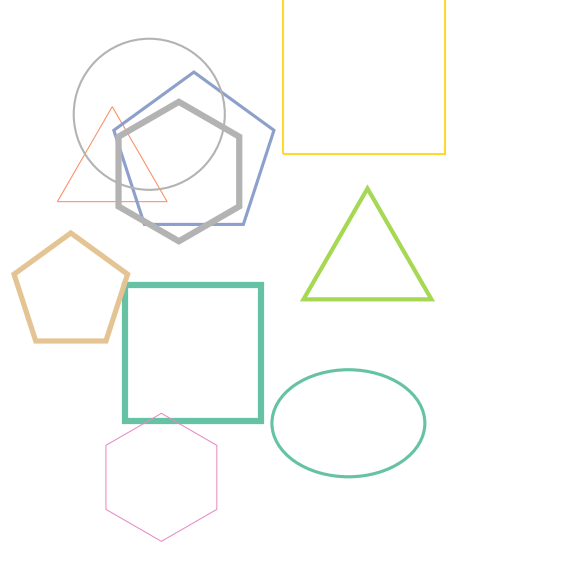[{"shape": "oval", "thickness": 1.5, "radius": 0.66, "center": [0.603, 0.266]}, {"shape": "square", "thickness": 3, "radius": 0.59, "center": [0.334, 0.388]}, {"shape": "triangle", "thickness": 0.5, "radius": 0.55, "center": [0.194, 0.705]}, {"shape": "pentagon", "thickness": 1.5, "radius": 0.73, "center": [0.336, 0.728]}, {"shape": "hexagon", "thickness": 0.5, "radius": 0.55, "center": [0.279, 0.173]}, {"shape": "triangle", "thickness": 2, "radius": 0.64, "center": [0.636, 0.545]}, {"shape": "square", "thickness": 1, "radius": 0.7, "center": [0.631, 0.873]}, {"shape": "pentagon", "thickness": 2.5, "radius": 0.52, "center": [0.123, 0.492]}, {"shape": "hexagon", "thickness": 3, "radius": 0.6, "center": [0.31, 0.702]}, {"shape": "circle", "thickness": 1, "radius": 0.65, "center": [0.258, 0.801]}]